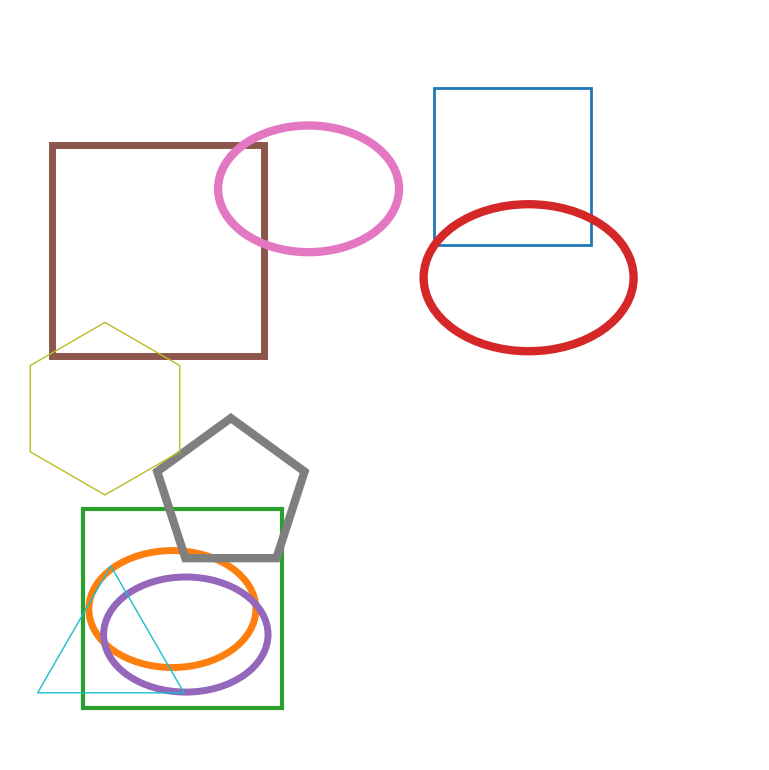[{"shape": "square", "thickness": 1, "radius": 0.51, "center": [0.666, 0.784]}, {"shape": "oval", "thickness": 2.5, "radius": 0.54, "center": [0.224, 0.209]}, {"shape": "square", "thickness": 1.5, "radius": 0.65, "center": [0.237, 0.209]}, {"shape": "oval", "thickness": 3, "radius": 0.68, "center": [0.686, 0.639]}, {"shape": "oval", "thickness": 2.5, "radius": 0.53, "center": [0.241, 0.176]}, {"shape": "square", "thickness": 2.5, "radius": 0.69, "center": [0.205, 0.675]}, {"shape": "oval", "thickness": 3, "radius": 0.59, "center": [0.401, 0.755]}, {"shape": "pentagon", "thickness": 3, "radius": 0.5, "center": [0.3, 0.356]}, {"shape": "hexagon", "thickness": 0.5, "radius": 0.56, "center": [0.136, 0.469]}, {"shape": "triangle", "thickness": 0.5, "radius": 0.55, "center": [0.144, 0.155]}]